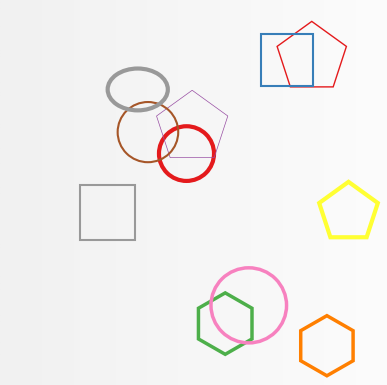[{"shape": "circle", "thickness": 3, "radius": 0.36, "center": [0.481, 0.601]}, {"shape": "pentagon", "thickness": 1, "radius": 0.47, "center": [0.805, 0.85]}, {"shape": "square", "thickness": 1.5, "radius": 0.33, "center": [0.741, 0.844]}, {"shape": "hexagon", "thickness": 2.5, "radius": 0.4, "center": [0.581, 0.159]}, {"shape": "pentagon", "thickness": 0.5, "radius": 0.48, "center": [0.496, 0.669]}, {"shape": "hexagon", "thickness": 2.5, "radius": 0.39, "center": [0.844, 0.102]}, {"shape": "pentagon", "thickness": 3, "radius": 0.4, "center": [0.899, 0.448]}, {"shape": "circle", "thickness": 1.5, "radius": 0.39, "center": [0.382, 0.657]}, {"shape": "circle", "thickness": 2.5, "radius": 0.49, "center": [0.642, 0.207]}, {"shape": "square", "thickness": 1.5, "radius": 0.36, "center": [0.277, 0.448]}, {"shape": "oval", "thickness": 3, "radius": 0.39, "center": [0.355, 0.768]}]